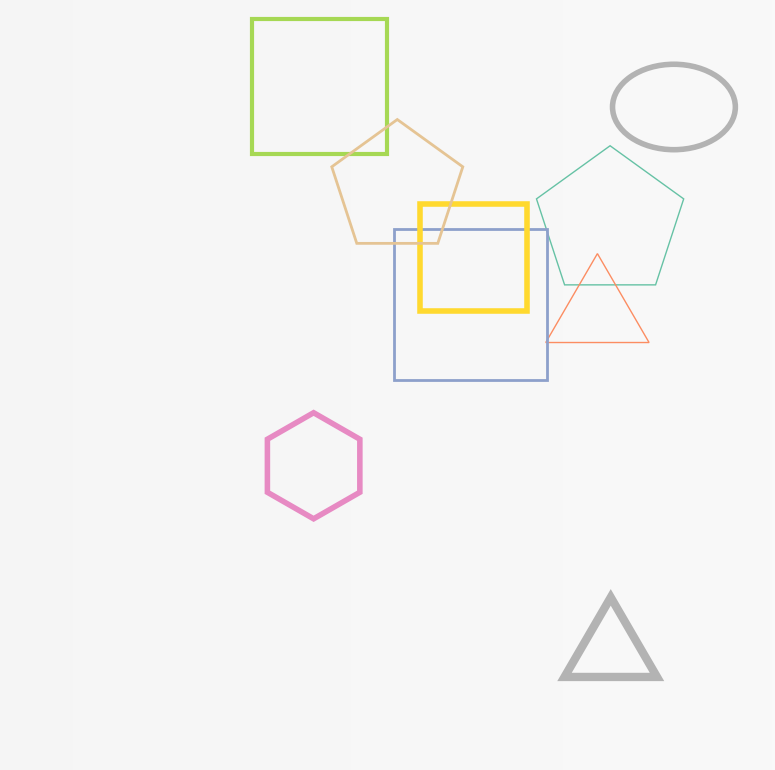[{"shape": "pentagon", "thickness": 0.5, "radius": 0.5, "center": [0.787, 0.711]}, {"shape": "triangle", "thickness": 0.5, "radius": 0.38, "center": [0.771, 0.594]}, {"shape": "square", "thickness": 1, "radius": 0.49, "center": [0.607, 0.604]}, {"shape": "hexagon", "thickness": 2, "radius": 0.34, "center": [0.405, 0.395]}, {"shape": "square", "thickness": 1.5, "radius": 0.44, "center": [0.413, 0.888]}, {"shape": "square", "thickness": 2, "radius": 0.35, "center": [0.611, 0.665]}, {"shape": "pentagon", "thickness": 1, "radius": 0.44, "center": [0.513, 0.756]}, {"shape": "triangle", "thickness": 3, "radius": 0.34, "center": [0.788, 0.155]}, {"shape": "oval", "thickness": 2, "radius": 0.4, "center": [0.87, 0.861]}]